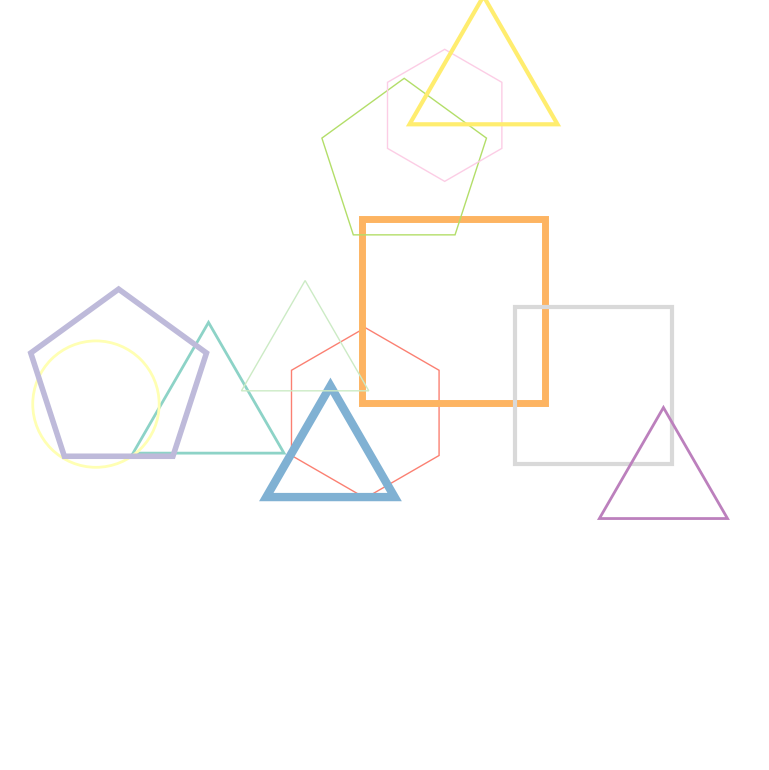[{"shape": "triangle", "thickness": 1, "radius": 0.57, "center": [0.271, 0.468]}, {"shape": "circle", "thickness": 1, "radius": 0.41, "center": [0.125, 0.475]}, {"shape": "pentagon", "thickness": 2, "radius": 0.6, "center": [0.154, 0.505]}, {"shape": "hexagon", "thickness": 0.5, "radius": 0.55, "center": [0.474, 0.464]}, {"shape": "triangle", "thickness": 3, "radius": 0.48, "center": [0.429, 0.403]}, {"shape": "square", "thickness": 2.5, "radius": 0.59, "center": [0.589, 0.596]}, {"shape": "pentagon", "thickness": 0.5, "radius": 0.56, "center": [0.525, 0.786]}, {"shape": "hexagon", "thickness": 0.5, "radius": 0.43, "center": [0.578, 0.85]}, {"shape": "square", "thickness": 1.5, "radius": 0.51, "center": [0.771, 0.499]}, {"shape": "triangle", "thickness": 1, "radius": 0.48, "center": [0.862, 0.375]}, {"shape": "triangle", "thickness": 0.5, "radius": 0.48, "center": [0.396, 0.54]}, {"shape": "triangle", "thickness": 1.5, "radius": 0.55, "center": [0.628, 0.894]}]